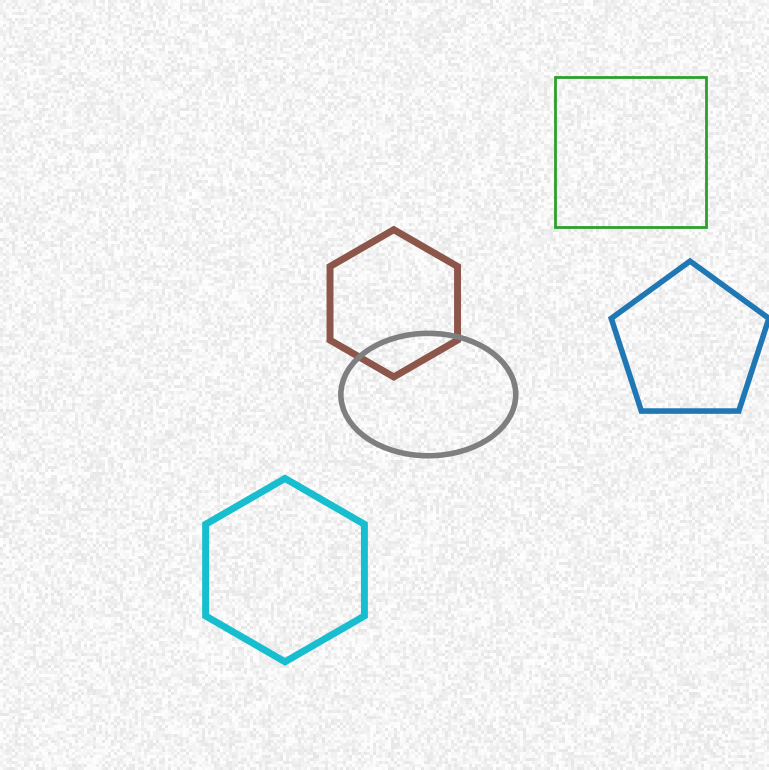[{"shape": "pentagon", "thickness": 2, "radius": 0.54, "center": [0.896, 0.553]}, {"shape": "square", "thickness": 1, "radius": 0.49, "center": [0.819, 0.803]}, {"shape": "hexagon", "thickness": 2.5, "radius": 0.48, "center": [0.511, 0.606]}, {"shape": "oval", "thickness": 2, "radius": 0.57, "center": [0.556, 0.488]}, {"shape": "hexagon", "thickness": 2.5, "radius": 0.6, "center": [0.37, 0.26]}]